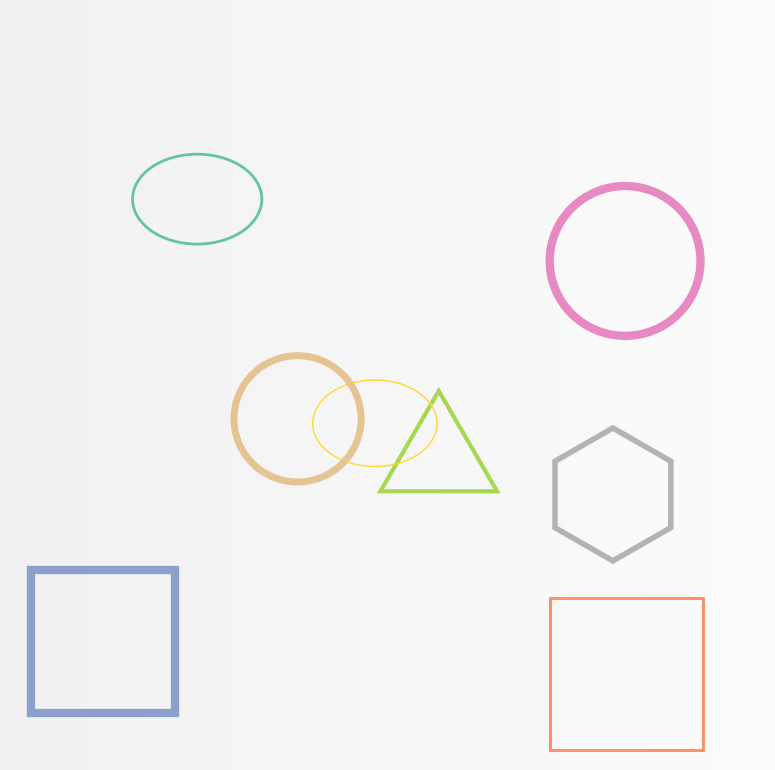[{"shape": "oval", "thickness": 1, "radius": 0.42, "center": [0.254, 0.741]}, {"shape": "square", "thickness": 1, "radius": 0.49, "center": [0.808, 0.124]}, {"shape": "square", "thickness": 3, "radius": 0.46, "center": [0.133, 0.167]}, {"shape": "circle", "thickness": 3, "radius": 0.49, "center": [0.807, 0.661]}, {"shape": "triangle", "thickness": 1.5, "radius": 0.43, "center": [0.566, 0.405]}, {"shape": "oval", "thickness": 0.5, "radius": 0.4, "center": [0.484, 0.45]}, {"shape": "circle", "thickness": 2.5, "radius": 0.41, "center": [0.384, 0.456]}, {"shape": "hexagon", "thickness": 2, "radius": 0.43, "center": [0.791, 0.358]}]